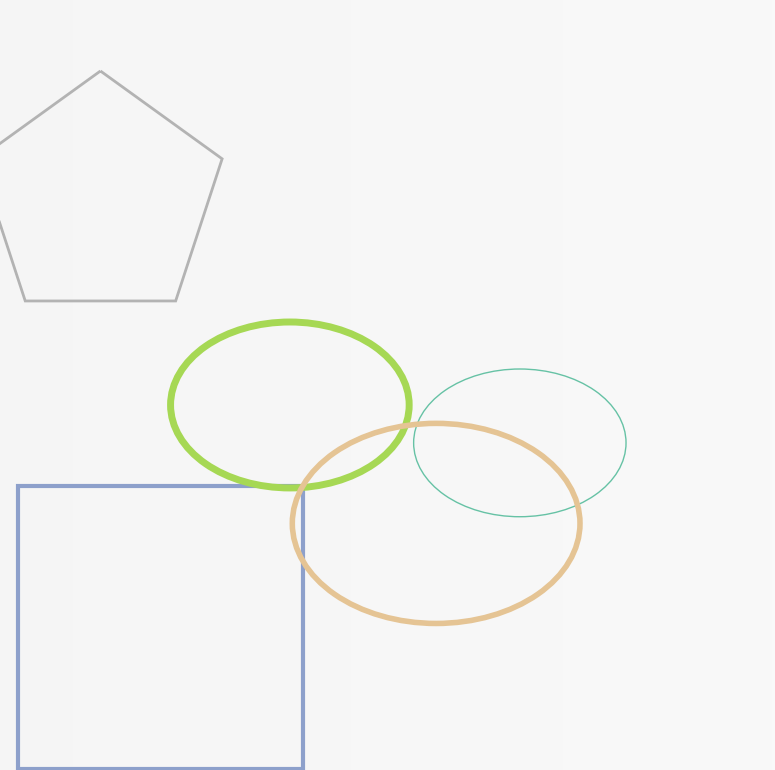[{"shape": "oval", "thickness": 0.5, "radius": 0.69, "center": [0.671, 0.425]}, {"shape": "square", "thickness": 1.5, "radius": 0.92, "center": [0.207, 0.185]}, {"shape": "oval", "thickness": 2.5, "radius": 0.77, "center": [0.374, 0.474]}, {"shape": "oval", "thickness": 2, "radius": 0.93, "center": [0.563, 0.32]}, {"shape": "pentagon", "thickness": 1, "radius": 0.83, "center": [0.13, 0.743]}]